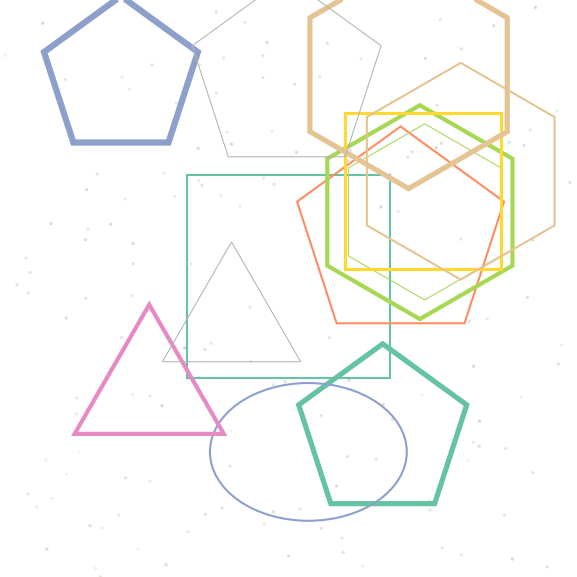[{"shape": "pentagon", "thickness": 2.5, "radius": 0.76, "center": [0.663, 0.251]}, {"shape": "square", "thickness": 1, "radius": 0.88, "center": [0.5, 0.521]}, {"shape": "pentagon", "thickness": 1, "radius": 0.94, "center": [0.694, 0.592]}, {"shape": "pentagon", "thickness": 3, "radius": 0.7, "center": [0.209, 0.866]}, {"shape": "oval", "thickness": 1, "radius": 0.85, "center": [0.534, 0.217]}, {"shape": "triangle", "thickness": 2, "radius": 0.75, "center": [0.258, 0.322]}, {"shape": "hexagon", "thickness": 0.5, "radius": 0.76, "center": [0.735, 0.632]}, {"shape": "hexagon", "thickness": 2, "radius": 0.93, "center": [0.727, 0.632]}, {"shape": "square", "thickness": 1.5, "radius": 0.68, "center": [0.733, 0.668]}, {"shape": "hexagon", "thickness": 1, "radius": 0.94, "center": [0.798, 0.703]}, {"shape": "hexagon", "thickness": 2.5, "radius": 0.99, "center": [0.708, 0.87]}, {"shape": "pentagon", "thickness": 0.5, "radius": 0.86, "center": [0.496, 0.867]}, {"shape": "triangle", "thickness": 0.5, "radius": 0.69, "center": [0.401, 0.442]}]